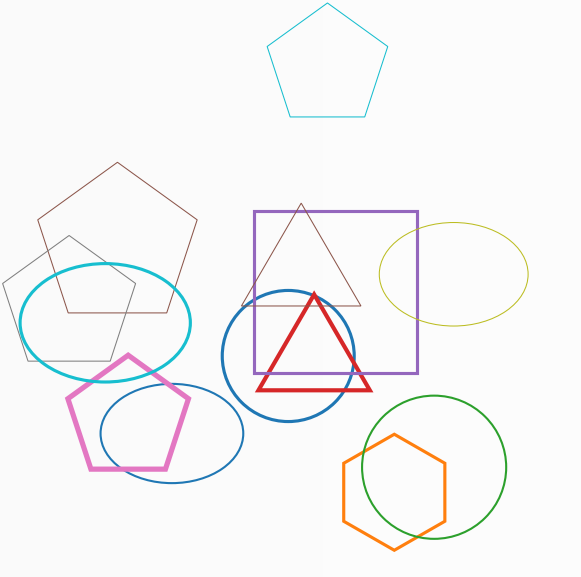[{"shape": "circle", "thickness": 1.5, "radius": 0.57, "center": [0.496, 0.383]}, {"shape": "oval", "thickness": 1, "radius": 0.61, "center": [0.296, 0.248]}, {"shape": "hexagon", "thickness": 1.5, "radius": 0.5, "center": [0.678, 0.147]}, {"shape": "circle", "thickness": 1, "radius": 0.62, "center": [0.747, 0.19]}, {"shape": "triangle", "thickness": 2, "radius": 0.55, "center": [0.54, 0.379]}, {"shape": "square", "thickness": 1.5, "radius": 0.7, "center": [0.577, 0.493]}, {"shape": "pentagon", "thickness": 0.5, "radius": 0.72, "center": [0.202, 0.574]}, {"shape": "triangle", "thickness": 0.5, "radius": 0.59, "center": [0.518, 0.529]}, {"shape": "pentagon", "thickness": 2.5, "radius": 0.55, "center": [0.221, 0.275]}, {"shape": "pentagon", "thickness": 0.5, "radius": 0.6, "center": [0.119, 0.471]}, {"shape": "oval", "thickness": 0.5, "radius": 0.64, "center": [0.781, 0.524]}, {"shape": "oval", "thickness": 1.5, "radius": 0.73, "center": [0.181, 0.44]}, {"shape": "pentagon", "thickness": 0.5, "radius": 0.55, "center": [0.563, 0.885]}]